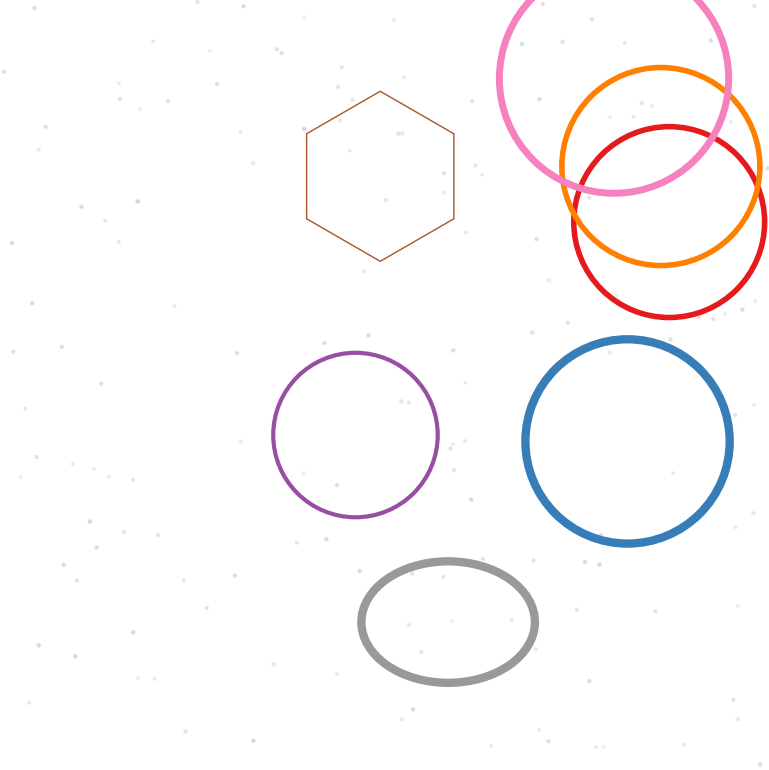[{"shape": "circle", "thickness": 2, "radius": 0.62, "center": [0.869, 0.712]}, {"shape": "circle", "thickness": 3, "radius": 0.66, "center": [0.815, 0.427]}, {"shape": "circle", "thickness": 1.5, "radius": 0.53, "center": [0.462, 0.435]}, {"shape": "circle", "thickness": 2, "radius": 0.64, "center": [0.858, 0.784]}, {"shape": "hexagon", "thickness": 0.5, "radius": 0.55, "center": [0.494, 0.771]}, {"shape": "circle", "thickness": 2.5, "radius": 0.74, "center": [0.797, 0.898]}, {"shape": "oval", "thickness": 3, "radius": 0.56, "center": [0.582, 0.192]}]